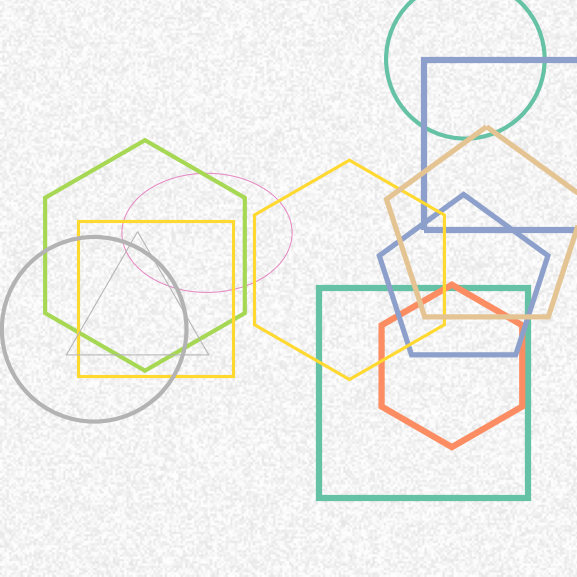[{"shape": "circle", "thickness": 2, "radius": 0.69, "center": [0.806, 0.896]}, {"shape": "square", "thickness": 3, "radius": 0.91, "center": [0.733, 0.319]}, {"shape": "hexagon", "thickness": 3, "radius": 0.7, "center": [0.783, 0.366]}, {"shape": "pentagon", "thickness": 2.5, "radius": 0.77, "center": [0.803, 0.509]}, {"shape": "square", "thickness": 3, "radius": 0.74, "center": [0.882, 0.748]}, {"shape": "oval", "thickness": 0.5, "radius": 0.74, "center": [0.358, 0.596]}, {"shape": "hexagon", "thickness": 2, "radius": 1.0, "center": [0.251, 0.557]}, {"shape": "square", "thickness": 1.5, "radius": 0.67, "center": [0.269, 0.482]}, {"shape": "hexagon", "thickness": 1.5, "radius": 0.95, "center": [0.605, 0.532]}, {"shape": "pentagon", "thickness": 2.5, "radius": 0.91, "center": [0.842, 0.598]}, {"shape": "triangle", "thickness": 0.5, "radius": 0.71, "center": [0.238, 0.456]}, {"shape": "circle", "thickness": 2, "radius": 0.8, "center": [0.163, 0.429]}]